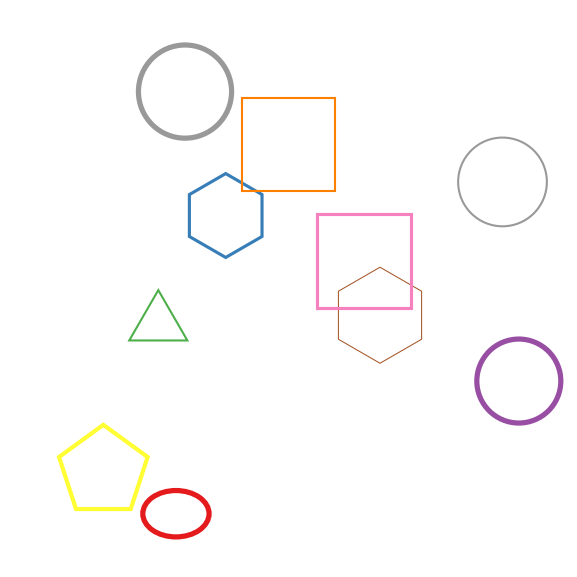[{"shape": "oval", "thickness": 2.5, "radius": 0.29, "center": [0.305, 0.11]}, {"shape": "hexagon", "thickness": 1.5, "radius": 0.36, "center": [0.391, 0.626]}, {"shape": "triangle", "thickness": 1, "radius": 0.29, "center": [0.274, 0.439]}, {"shape": "circle", "thickness": 2.5, "radius": 0.36, "center": [0.898, 0.339]}, {"shape": "square", "thickness": 1, "radius": 0.4, "center": [0.5, 0.748]}, {"shape": "pentagon", "thickness": 2, "radius": 0.4, "center": [0.179, 0.183]}, {"shape": "hexagon", "thickness": 0.5, "radius": 0.42, "center": [0.658, 0.453]}, {"shape": "square", "thickness": 1.5, "radius": 0.41, "center": [0.63, 0.548]}, {"shape": "circle", "thickness": 1, "radius": 0.38, "center": [0.87, 0.684]}, {"shape": "circle", "thickness": 2.5, "radius": 0.4, "center": [0.32, 0.841]}]